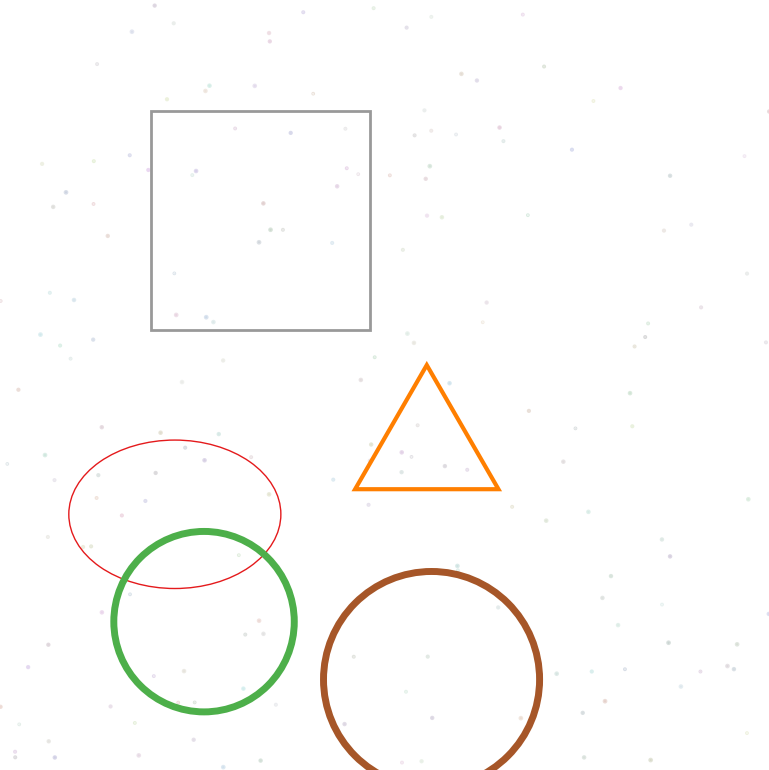[{"shape": "oval", "thickness": 0.5, "radius": 0.69, "center": [0.227, 0.332]}, {"shape": "circle", "thickness": 2.5, "radius": 0.59, "center": [0.265, 0.193]}, {"shape": "triangle", "thickness": 1.5, "radius": 0.54, "center": [0.554, 0.418]}, {"shape": "circle", "thickness": 2.5, "radius": 0.7, "center": [0.56, 0.118]}, {"shape": "square", "thickness": 1, "radius": 0.71, "center": [0.338, 0.714]}]